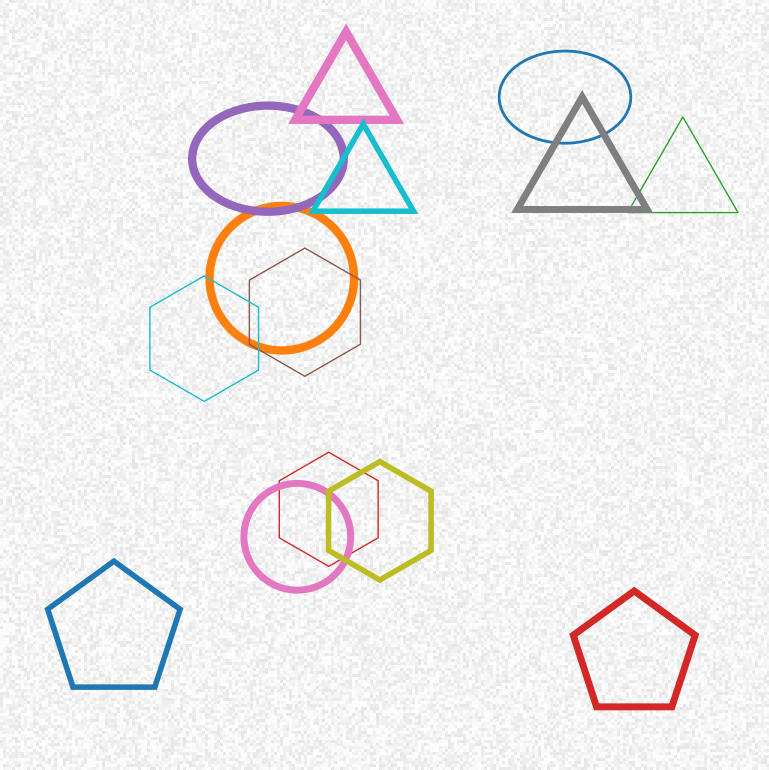[{"shape": "pentagon", "thickness": 2, "radius": 0.45, "center": [0.148, 0.181]}, {"shape": "oval", "thickness": 1, "radius": 0.43, "center": [0.734, 0.874]}, {"shape": "circle", "thickness": 3, "radius": 0.47, "center": [0.366, 0.639]}, {"shape": "triangle", "thickness": 0.5, "radius": 0.41, "center": [0.887, 0.765]}, {"shape": "pentagon", "thickness": 2.5, "radius": 0.42, "center": [0.824, 0.149]}, {"shape": "hexagon", "thickness": 0.5, "radius": 0.37, "center": [0.427, 0.339]}, {"shape": "oval", "thickness": 3, "radius": 0.49, "center": [0.348, 0.794]}, {"shape": "hexagon", "thickness": 0.5, "radius": 0.42, "center": [0.396, 0.595]}, {"shape": "triangle", "thickness": 3, "radius": 0.38, "center": [0.449, 0.882]}, {"shape": "circle", "thickness": 2.5, "radius": 0.35, "center": [0.386, 0.303]}, {"shape": "triangle", "thickness": 2.5, "radius": 0.49, "center": [0.756, 0.777]}, {"shape": "hexagon", "thickness": 2, "radius": 0.38, "center": [0.493, 0.324]}, {"shape": "triangle", "thickness": 2, "radius": 0.38, "center": [0.472, 0.763]}, {"shape": "hexagon", "thickness": 0.5, "radius": 0.41, "center": [0.265, 0.56]}]